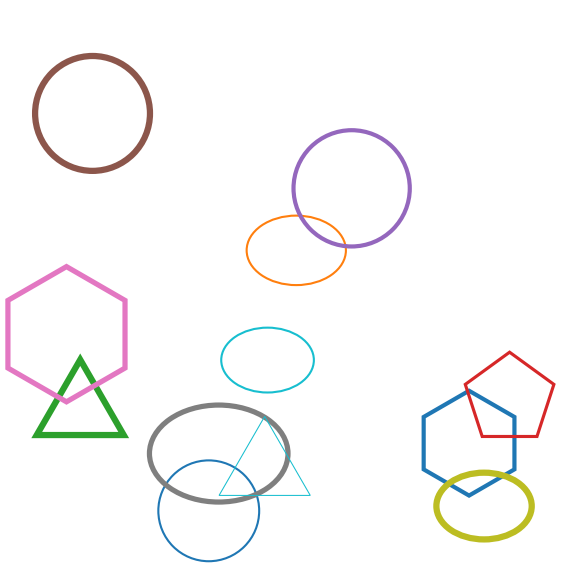[{"shape": "circle", "thickness": 1, "radius": 0.44, "center": [0.361, 0.115]}, {"shape": "hexagon", "thickness": 2, "radius": 0.45, "center": [0.812, 0.232]}, {"shape": "oval", "thickness": 1, "radius": 0.43, "center": [0.513, 0.566]}, {"shape": "triangle", "thickness": 3, "radius": 0.43, "center": [0.139, 0.289]}, {"shape": "pentagon", "thickness": 1.5, "radius": 0.4, "center": [0.882, 0.309]}, {"shape": "circle", "thickness": 2, "radius": 0.5, "center": [0.609, 0.673]}, {"shape": "circle", "thickness": 3, "radius": 0.5, "center": [0.16, 0.803]}, {"shape": "hexagon", "thickness": 2.5, "radius": 0.59, "center": [0.115, 0.42]}, {"shape": "oval", "thickness": 2.5, "radius": 0.6, "center": [0.379, 0.214]}, {"shape": "oval", "thickness": 3, "radius": 0.41, "center": [0.838, 0.123]}, {"shape": "oval", "thickness": 1, "radius": 0.4, "center": [0.463, 0.376]}, {"shape": "triangle", "thickness": 0.5, "radius": 0.46, "center": [0.458, 0.187]}]